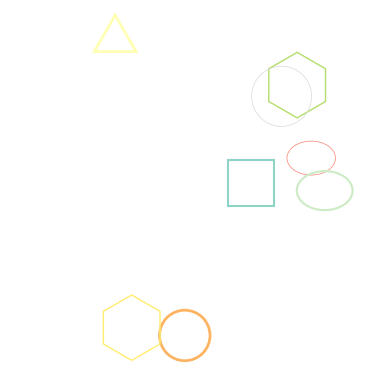[{"shape": "square", "thickness": 1.5, "radius": 0.3, "center": [0.652, 0.524]}, {"shape": "triangle", "thickness": 2, "radius": 0.31, "center": [0.299, 0.898]}, {"shape": "oval", "thickness": 0.5, "radius": 0.31, "center": [0.808, 0.589]}, {"shape": "circle", "thickness": 2, "radius": 0.33, "center": [0.48, 0.129]}, {"shape": "hexagon", "thickness": 1, "radius": 0.43, "center": [0.772, 0.779]}, {"shape": "circle", "thickness": 0.5, "radius": 0.39, "center": [0.731, 0.75]}, {"shape": "oval", "thickness": 1.5, "radius": 0.36, "center": [0.843, 0.505]}, {"shape": "hexagon", "thickness": 1, "radius": 0.42, "center": [0.342, 0.149]}]